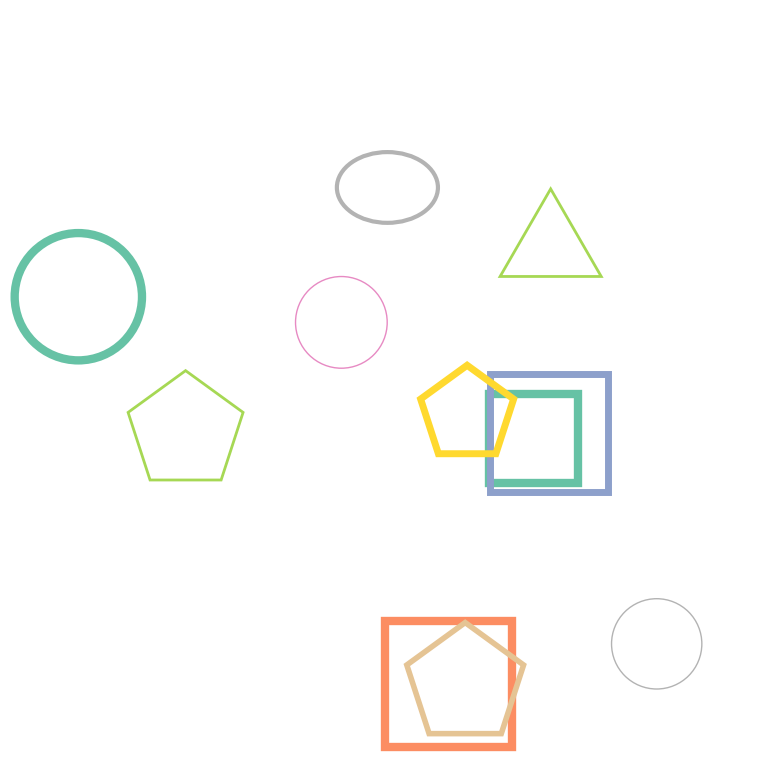[{"shape": "square", "thickness": 3, "radius": 0.29, "center": [0.693, 0.431]}, {"shape": "circle", "thickness": 3, "radius": 0.41, "center": [0.102, 0.615]}, {"shape": "square", "thickness": 3, "radius": 0.41, "center": [0.582, 0.112]}, {"shape": "square", "thickness": 2.5, "radius": 0.38, "center": [0.713, 0.437]}, {"shape": "circle", "thickness": 0.5, "radius": 0.3, "center": [0.443, 0.581]}, {"shape": "pentagon", "thickness": 1, "radius": 0.39, "center": [0.241, 0.44]}, {"shape": "triangle", "thickness": 1, "radius": 0.38, "center": [0.715, 0.679]}, {"shape": "pentagon", "thickness": 2.5, "radius": 0.32, "center": [0.607, 0.462]}, {"shape": "pentagon", "thickness": 2, "radius": 0.4, "center": [0.604, 0.112]}, {"shape": "oval", "thickness": 1.5, "radius": 0.33, "center": [0.503, 0.757]}, {"shape": "circle", "thickness": 0.5, "radius": 0.29, "center": [0.853, 0.164]}]